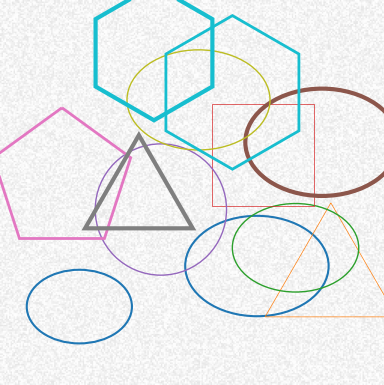[{"shape": "oval", "thickness": 1.5, "radius": 0.68, "center": [0.206, 0.204]}, {"shape": "oval", "thickness": 1.5, "radius": 0.93, "center": [0.667, 0.309]}, {"shape": "triangle", "thickness": 0.5, "radius": 0.99, "center": [0.859, 0.276]}, {"shape": "oval", "thickness": 1, "radius": 0.82, "center": [0.768, 0.356]}, {"shape": "square", "thickness": 0.5, "radius": 0.67, "center": [0.683, 0.598]}, {"shape": "circle", "thickness": 1, "radius": 0.85, "center": [0.418, 0.456]}, {"shape": "oval", "thickness": 3, "radius": 1.0, "center": [0.836, 0.63]}, {"shape": "pentagon", "thickness": 2, "radius": 0.94, "center": [0.161, 0.532]}, {"shape": "triangle", "thickness": 3, "radius": 0.81, "center": [0.361, 0.488]}, {"shape": "oval", "thickness": 1, "radius": 0.93, "center": [0.516, 0.741]}, {"shape": "hexagon", "thickness": 2, "radius": 1.0, "center": [0.604, 0.76]}, {"shape": "hexagon", "thickness": 3, "radius": 0.88, "center": [0.4, 0.863]}]